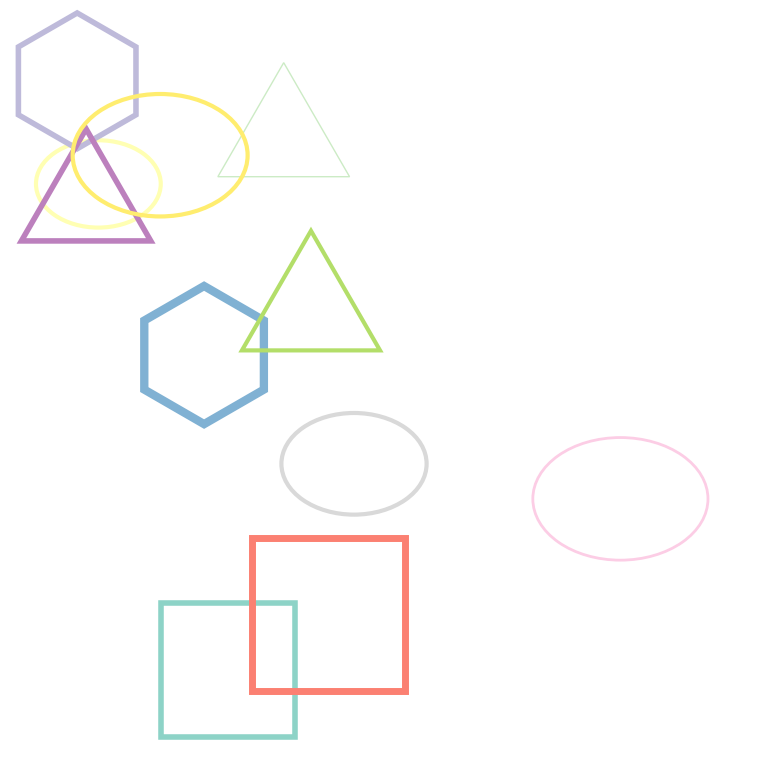[{"shape": "square", "thickness": 2, "radius": 0.43, "center": [0.296, 0.13]}, {"shape": "oval", "thickness": 1.5, "radius": 0.41, "center": [0.128, 0.761]}, {"shape": "hexagon", "thickness": 2, "radius": 0.44, "center": [0.1, 0.895]}, {"shape": "square", "thickness": 2.5, "radius": 0.5, "center": [0.427, 0.202]}, {"shape": "hexagon", "thickness": 3, "radius": 0.45, "center": [0.265, 0.539]}, {"shape": "triangle", "thickness": 1.5, "radius": 0.52, "center": [0.404, 0.597]}, {"shape": "oval", "thickness": 1, "radius": 0.57, "center": [0.806, 0.352]}, {"shape": "oval", "thickness": 1.5, "radius": 0.47, "center": [0.46, 0.398]}, {"shape": "triangle", "thickness": 2, "radius": 0.48, "center": [0.112, 0.736]}, {"shape": "triangle", "thickness": 0.5, "radius": 0.49, "center": [0.368, 0.82]}, {"shape": "oval", "thickness": 1.5, "radius": 0.57, "center": [0.208, 0.798]}]